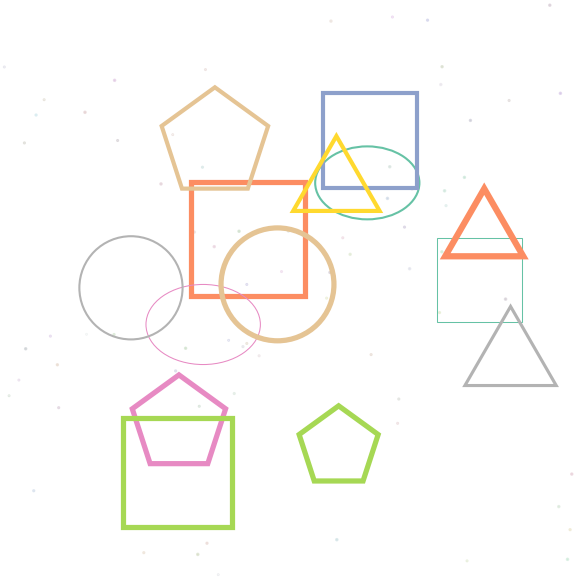[{"shape": "square", "thickness": 0.5, "radius": 0.37, "center": [0.83, 0.514]}, {"shape": "oval", "thickness": 1, "radius": 0.45, "center": [0.636, 0.682]}, {"shape": "triangle", "thickness": 3, "radius": 0.39, "center": [0.838, 0.594]}, {"shape": "square", "thickness": 2.5, "radius": 0.49, "center": [0.429, 0.586]}, {"shape": "square", "thickness": 2, "radius": 0.41, "center": [0.641, 0.756]}, {"shape": "oval", "thickness": 0.5, "radius": 0.5, "center": [0.352, 0.437]}, {"shape": "pentagon", "thickness": 2.5, "radius": 0.42, "center": [0.31, 0.265]}, {"shape": "pentagon", "thickness": 2.5, "radius": 0.36, "center": [0.586, 0.224]}, {"shape": "square", "thickness": 2.5, "radius": 0.47, "center": [0.308, 0.181]}, {"shape": "triangle", "thickness": 2, "radius": 0.43, "center": [0.582, 0.677]}, {"shape": "pentagon", "thickness": 2, "radius": 0.48, "center": [0.372, 0.751]}, {"shape": "circle", "thickness": 2.5, "radius": 0.49, "center": [0.481, 0.507]}, {"shape": "triangle", "thickness": 1.5, "radius": 0.46, "center": [0.884, 0.377]}, {"shape": "circle", "thickness": 1, "radius": 0.45, "center": [0.227, 0.501]}]